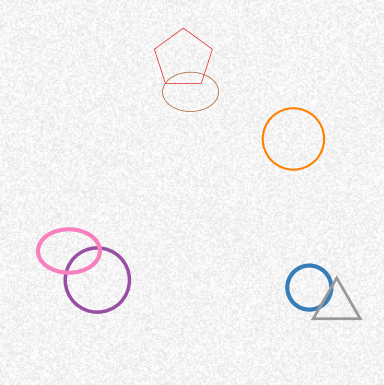[{"shape": "pentagon", "thickness": 0.5, "radius": 0.4, "center": [0.476, 0.848]}, {"shape": "circle", "thickness": 3, "radius": 0.29, "center": [0.803, 0.253]}, {"shape": "circle", "thickness": 2.5, "radius": 0.42, "center": [0.253, 0.273]}, {"shape": "circle", "thickness": 1.5, "radius": 0.4, "center": [0.762, 0.639]}, {"shape": "oval", "thickness": 0.5, "radius": 0.36, "center": [0.495, 0.761]}, {"shape": "oval", "thickness": 3, "radius": 0.4, "center": [0.179, 0.348]}, {"shape": "triangle", "thickness": 2, "radius": 0.35, "center": [0.875, 0.207]}]